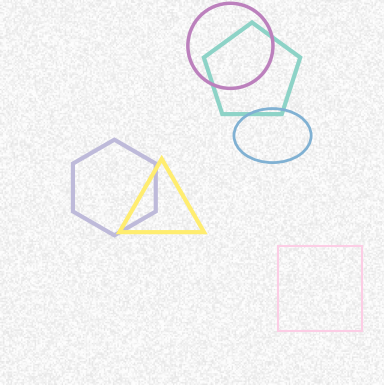[{"shape": "pentagon", "thickness": 3, "radius": 0.66, "center": [0.655, 0.81]}, {"shape": "hexagon", "thickness": 3, "radius": 0.62, "center": [0.297, 0.513]}, {"shape": "oval", "thickness": 2, "radius": 0.5, "center": [0.708, 0.648]}, {"shape": "square", "thickness": 1.5, "radius": 0.55, "center": [0.831, 0.251]}, {"shape": "circle", "thickness": 2.5, "radius": 0.55, "center": [0.598, 0.881]}, {"shape": "triangle", "thickness": 3, "radius": 0.63, "center": [0.42, 0.46]}]